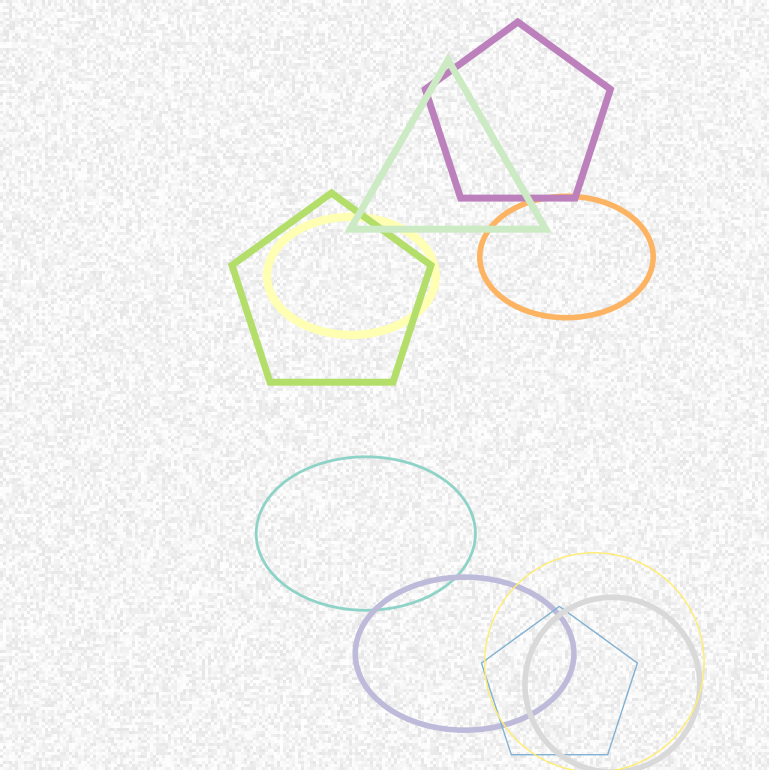[{"shape": "oval", "thickness": 1, "radius": 0.71, "center": [0.475, 0.307]}, {"shape": "oval", "thickness": 3, "radius": 0.55, "center": [0.456, 0.642]}, {"shape": "oval", "thickness": 2, "radius": 0.71, "center": [0.603, 0.151]}, {"shape": "pentagon", "thickness": 0.5, "radius": 0.53, "center": [0.727, 0.106]}, {"shape": "oval", "thickness": 2, "radius": 0.56, "center": [0.736, 0.666]}, {"shape": "pentagon", "thickness": 2.5, "radius": 0.68, "center": [0.431, 0.614]}, {"shape": "circle", "thickness": 2, "radius": 0.57, "center": [0.795, 0.111]}, {"shape": "pentagon", "thickness": 2.5, "radius": 0.63, "center": [0.673, 0.845]}, {"shape": "triangle", "thickness": 2.5, "radius": 0.73, "center": [0.582, 0.776]}, {"shape": "circle", "thickness": 0.5, "radius": 0.71, "center": [0.772, 0.14]}]